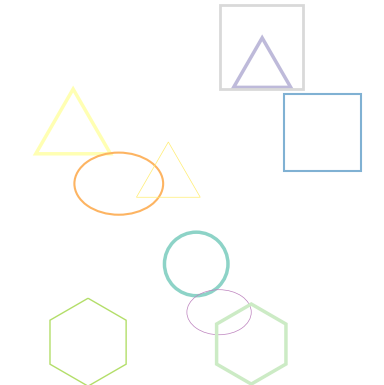[{"shape": "circle", "thickness": 2.5, "radius": 0.41, "center": [0.51, 0.314]}, {"shape": "triangle", "thickness": 2.5, "radius": 0.56, "center": [0.19, 0.657]}, {"shape": "triangle", "thickness": 2.5, "radius": 0.43, "center": [0.681, 0.816]}, {"shape": "square", "thickness": 1.5, "radius": 0.5, "center": [0.838, 0.656]}, {"shape": "oval", "thickness": 1.5, "radius": 0.58, "center": [0.309, 0.523]}, {"shape": "hexagon", "thickness": 1, "radius": 0.57, "center": [0.229, 0.111]}, {"shape": "square", "thickness": 2, "radius": 0.54, "center": [0.679, 0.878]}, {"shape": "oval", "thickness": 0.5, "radius": 0.42, "center": [0.569, 0.189]}, {"shape": "hexagon", "thickness": 2.5, "radius": 0.52, "center": [0.653, 0.106]}, {"shape": "triangle", "thickness": 0.5, "radius": 0.48, "center": [0.437, 0.536]}]